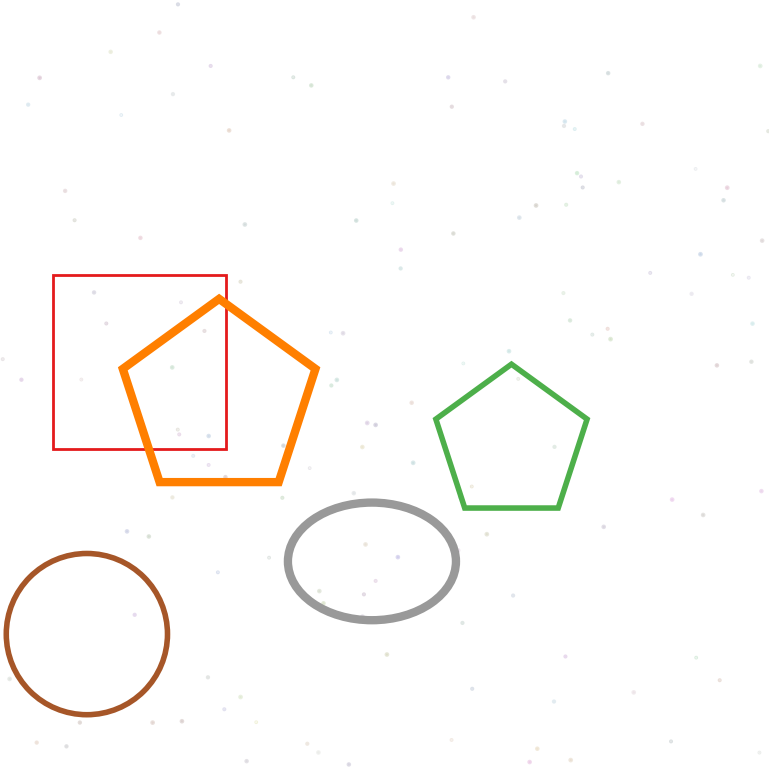[{"shape": "square", "thickness": 1, "radius": 0.56, "center": [0.181, 0.53]}, {"shape": "pentagon", "thickness": 2, "radius": 0.52, "center": [0.664, 0.424]}, {"shape": "pentagon", "thickness": 3, "radius": 0.66, "center": [0.285, 0.48]}, {"shape": "circle", "thickness": 2, "radius": 0.52, "center": [0.113, 0.176]}, {"shape": "oval", "thickness": 3, "radius": 0.55, "center": [0.483, 0.271]}]